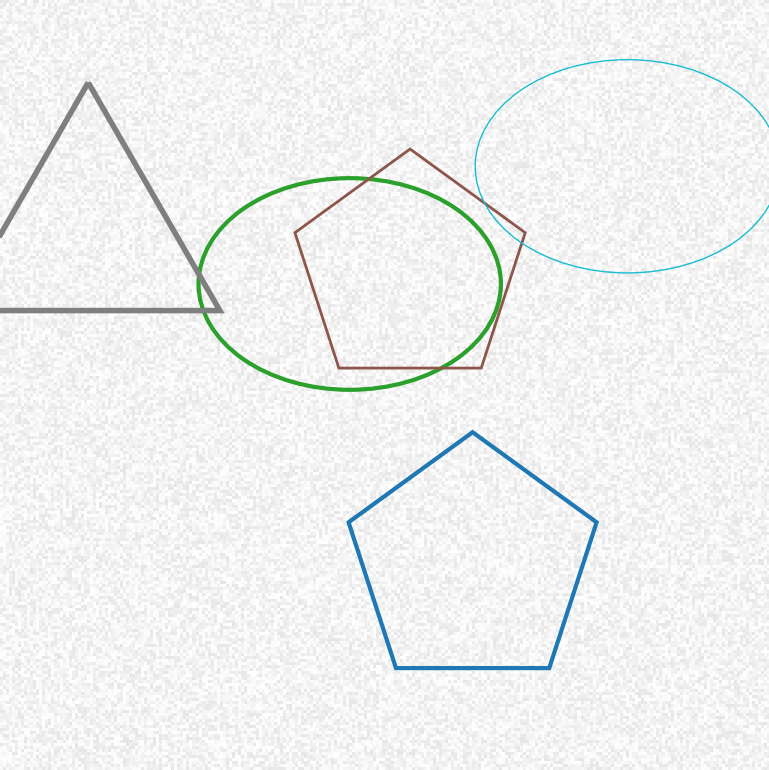[{"shape": "pentagon", "thickness": 1.5, "radius": 0.85, "center": [0.614, 0.269]}, {"shape": "oval", "thickness": 1.5, "radius": 0.98, "center": [0.454, 0.631]}, {"shape": "pentagon", "thickness": 1, "radius": 0.79, "center": [0.533, 0.649]}, {"shape": "triangle", "thickness": 2, "radius": 0.99, "center": [0.115, 0.695]}, {"shape": "oval", "thickness": 0.5, "radius": 0.99, "center": [0.815, 0.784]}]